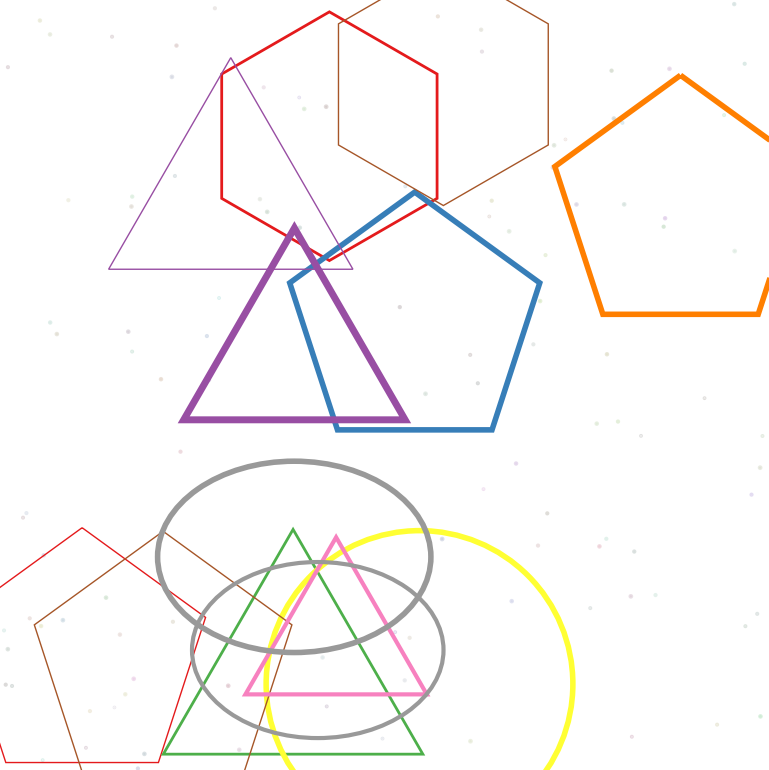[{"shape": "pentagon", "thickness": 0.5, "radius": 0.84, "center": [0.107, 0.146]}, {"shape": "hexagon", "thickness": 1, "radius": 0.81, "center": [0.428, 0.823]}, {"shape": "pentagon", "thickness": 2, "radius": 0.85, "center": [0.539, 0.58]}, {"shape": "triangle", "thickness": 1, "radius": 0.97, "center": [0.381, 0.118]}, {"shape": "triangle", "thickness": 2.5, "radius": 0.83, "center": [0.382, 0.538]}, {"shape": "triangle", "thickness": 0.5, "radius": 0.92, "center": [0.3, 0.742]}, {"shape": "pentagon", "thickness": 2, "radius": 0.86, "center": [0.884, 0.731]}, {"shape": "circle", "thickness": 2, "radius": 1.0, "center": [0.545, 0.112]}, {"shape": "pentagon", "thickness": 0.5, "radius": 0.88, "center": [0.212, 0.134]}, {"shape": "hexagon", "thickness": 0.5, "radius": 0.79, "center": [0.576, 0.89]}, {"shape": "triangle", "thickness": 1.5, "radius": 0.68, "center": [0.437, 0.166]}, {"shape": "oval", "thickness": 2, "radius": 0.89, "center": [0.382, 0.277]}, {"shape": "oval", "thickness": 1.5, "radius": 0.82, "center": [0.413, 0.156]}]